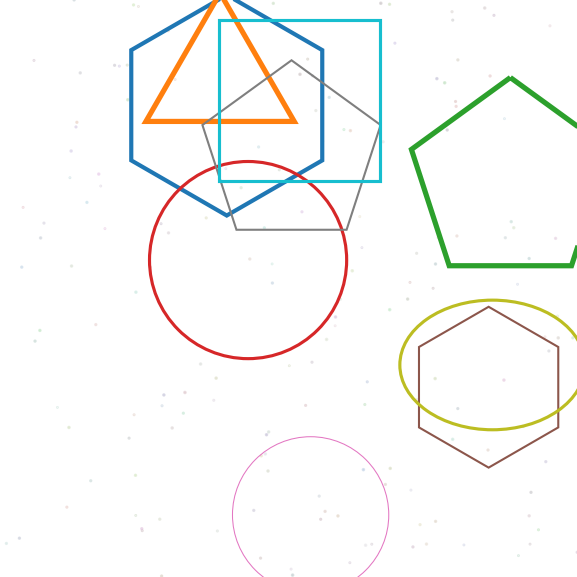[{"shape": "hexagon", "thickness": 2, "radius": 0.95, "center": [0.393, 0.817]}, {"shape": "triangle", "thickness": 2.5, "radius": 0.74, "center": [0.381, 0.863]}, {"shape": "pentagon", "thickness": 2.5, "radius": 0.9, "center": [0.884, 0.685]}, {"shape": "circle", "thickness": 1.5, "radius": 0.85, "center": [0.43, 0.549]}, {"shape": "hexagon", "thickness": 1, "radius": 0.7, "center": [0.846, 0.329]}, {"shape": "circle", "thickness": 0.5, "radius": 0.68, "center": [0.538, 0.108]}, {"shape": "pentagon", "thickness": 1, "radius": 0.81, "center": [0.505, 0.733]}, {"shape": "oval", "thickness": 1.5, "radius": 0.8, "center": [0.853, 0.367]}, {"shape": "square", "thickness": 1.5, "radius": 0.7, "center": [0.519, 0.825]}]